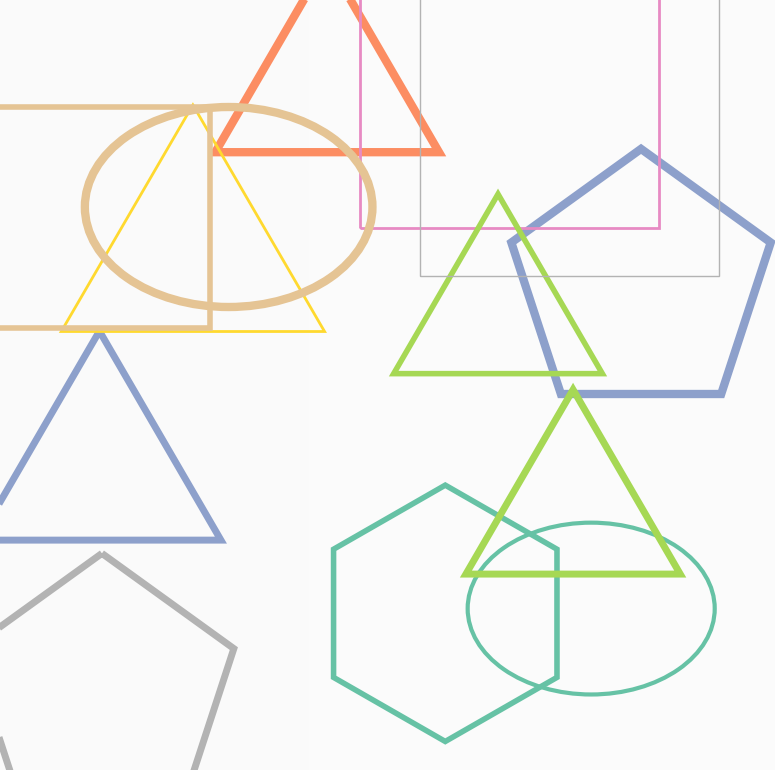[{"shape": "oval", "thickness": 1.5, "radius": 0.8, "center": [0.763, 0.21]}, {"shape": "hexagon", "thickness": 2, "radius": 0.83, "center": [0.575, 0.203]}, {"shape": "triangle", "thickness": 3, "radius": 0.83, "center": [0.422, 0.886]}, {"shape": "pentagon", "thickness": 3, "radius": 0.88, "center": [0.827, 0.631]}, {"shape": "triangle", "thickness": 2.5, "radius": 0.91, "center": [0.128, 0.389]}, {"shape": "square", "thickness": 1, "radius": 0.97, "center": [0.657, 0.897]}, {"shape": "triangle", "thickness": 2.5, "radius": 0.8, "center": [0.739, 0.334]}, {"shape": "triangle", "thickness": 2, "radius": 0.78, "center": [0.643, 0.592]}, {"shape": "triangle", "thickness": 1, "radius": 0.98, "center": [0.249, 0.668]}, {"shape": "oval", "thickness": 3, "radius": 0.93, "center": [0.295, 0.731]}, {"shape": "square", "thickness": 2, "radius": 0.72, "center": [0.128, 0.718]}, {"shape": "pentagon", "thickness": 2.5, "radius": 0.89, "center": [0.132, 0.102]}, {"shape": "square", "thickness": 0.5, "radius": 0.96, "center": [0.735, 0.834]}]